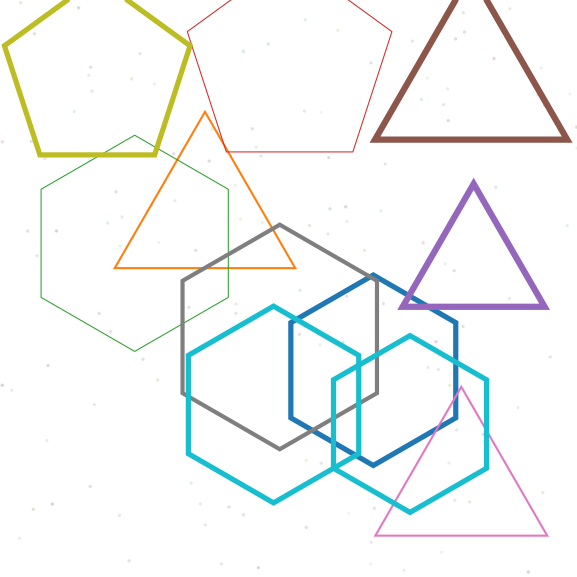[{"shape": "hexagon", "thickness": 2.5, "radius": 0.82, "center": [0.646, 0.358]}, {"shape": "triangle", "thickness": 1, "radius": 0.9, "center": [0.355, 0.625]}, {"shape": "hexagon", "thickness": 0.5, "radius": 0.94, "center": [0.233, 0.578]}, {"shape": "pentagon", "thickness": 0.5, "radius": 0.93, "center": [0.501, 0.887]}, {"shape": "triangle", "thickness": 3, "radius": 0.71, "center": [0.82, 0.539]}, {"shape": "triangle", "thickness": 3, "radius": 0.96, "center": [0.816, 0.853]}, {"shape": "triangle", "thickness": 1, "radius": 0.86, "center": [0.799, 0.157]}, {"shape": "hexagon", "thickness": 2, "radius": 0.97, "center": [0.484, 0.416]}, {"shape": "pentagon", "thickness": 2.5, "radius": 0.84, "center": [0.168, 0.868]}, {"shape": "hexagon", "thickness": 2.5, "radius": 0.77, "center": [0.71, 0.265]}, {"shape": "hexagon", "thickness": 2.5, "radius": 0.85, "center": [0.474, 0.299]}]